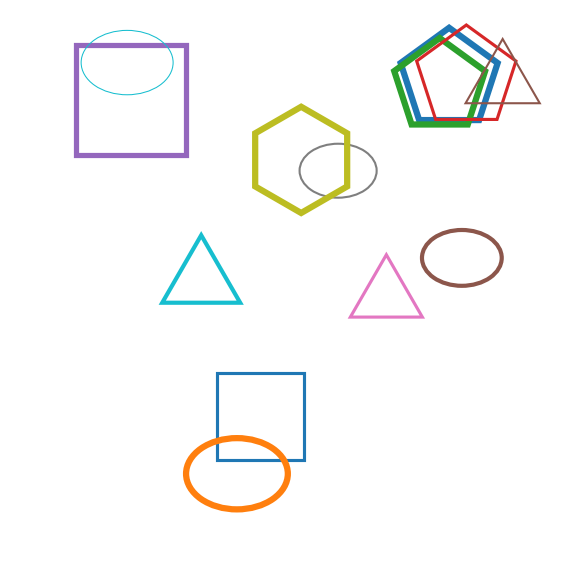[{"shape": "square", "thickness": 1.5, "radius": 0.38, "center": [0.451, 0.278]}, {"shape": "pentagon", "thickness": 3, "radius": 0.44, "center": [0.778, 0.863]}, {"shape": "oval", "thickness": 3, "radius": 0.44, "center": [0.41, 0.179]}, {"shape": "pentagon", "thickness": 3, "radius": 0.41, "center": [0.761, 0.851]}, {"shape": "pentagon", "thickness": 1.5, "radius": 0.45, "center": [0.807, 0.865]}, {"shape": "square", "thickness": 2.5, "radius": 0.48, "center": [0.227, 0.827]}, {"shape": "triangle", "thickness": 1, "radius": 0.37, "center": [0.87, 0.857]}, {"shape": "oval", "thickness": 2, "radius": 0.35, "center": [0.8, 0.553]}, {"shape": "triangle", "thickness": 1.5, "radius": 0.36, "center": [0.669, 0.486]}, {"shape": "oval", "thickness": 1, "radius": 0.33, "center": [0.585, 0.704]}, {"shape": "hexagon", "thickness": 3, "radius": 0.46, "center": [0.522, 0.722]}, {"shape": "triangle", "thickness": 2, "radius": 0.39, "center": [0.348, 0.514]}, {"shape": "oval", "thickness": 0.5, "radius": 0.4, "center": [0.22, 0.891]}]